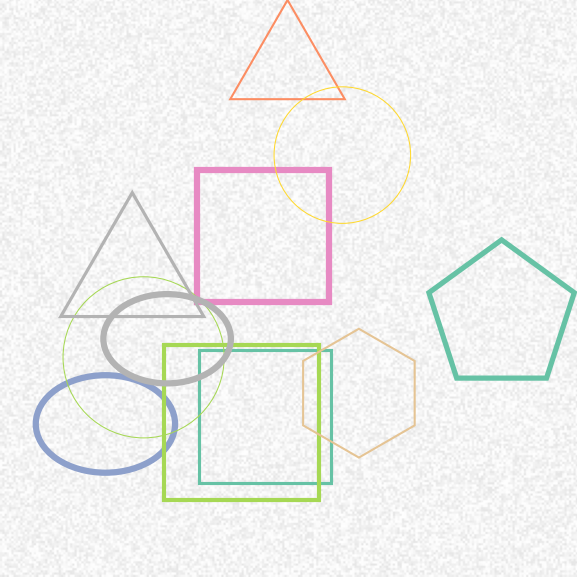[{"shape": "square", "thickness": 1.5, "radius": 0.57, "center": [0.459, 0.278]}, {"shape": "pentagon", "thickness": 2.5, "radius": 0.66, "center": [0.869, 0.451]}, {"shape": "triangle", "thickness": 1, "radius": 0.57, "center": [0.498, 0.885]}, {"shape": "oval", "thickness": 3, "radius": 0.6, "center": [0.183, 0.265]}, {"shape": "square", "thickness": 3, "radius": 0.57, "center": [0.455, 0.59]}, {"shape": "circle", "thickness": 0.5, "radius": 0.7, "center": [0.249, 0.38]}, {"shape": "square", "thickness": 2, "radius": 0.67, "center": [0.418, 0.268]}, {"shape": "circle", "thickness": 0.5, "radius": 0.59, "center": [0.593, 0.731]}, {"shape": "hexagon", "thickness": 1, "radius": 0.56, "center": [0.621, 0.318]}, {"shape": "triangle", "thickness": 1.5, "radius": 0.72, "center": [0.229, 0.523]}, {"shape": "oval", "thickness": 3, "radius": 0.55, "center": [0.289, 0.413]}]